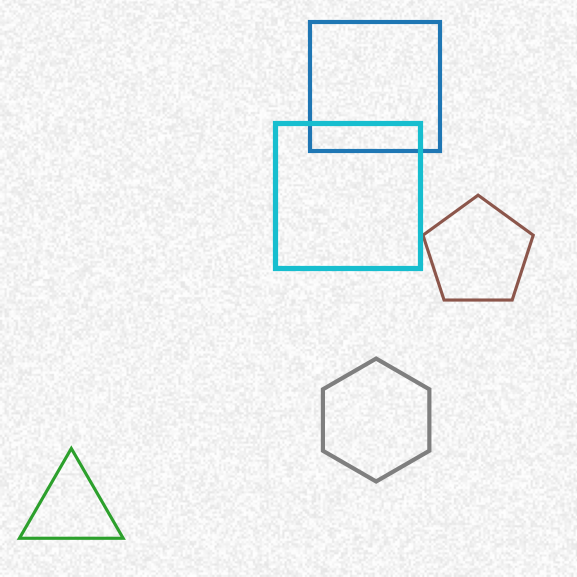[{"shape": "square", "thickness": 2, "radius": 0.56, "center": [0.649, 0.849]}, {"shape": "triangle", "thickness": 1.5, "radius": 0.52, "center": [0.123, 0.119]}, {"shape": "pentagon", "thickness": 1.5, "radius": 0.5, "center": [0.828, 0.561]}, {"shape": "hexagon", "thickness": 2, "radius": 0.53, "center": [0.651, 0.272]}, {"shape": "square", "thickness": 2.5, "radius": 0.62, "center": [0.602, 0.661]}]